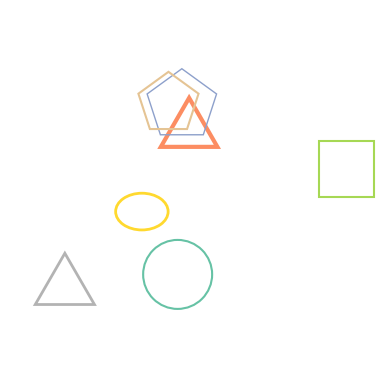[{"shape": "circle", "thickness": 1.5, "radius": 0.45, "center": [0.461, 0.287]}, {"shape": "triangle", "thickness": 3, "radius": 0.42, "center": [0.491, 0.661]}, {"shape": "pentagon", "thickness": 1, "radius": 0.47, "center": [0.472, 0.727]}, {"shape": "square", "thickness": 1.5, "radius": 0.36, "center": [0.9, 0.561]}, {"shape": "oval", "thickness": 2, "radius": 0.34, "center": [0.369, 0.45]}, {"shape": "pentagon", "thickness": 1.5, "radius": 0.41, "center": [0.438, 0.731]}, {"shape": "triangle", "thickness": 2, "radius": 0.44, "center": [0.168, 0.253]}]